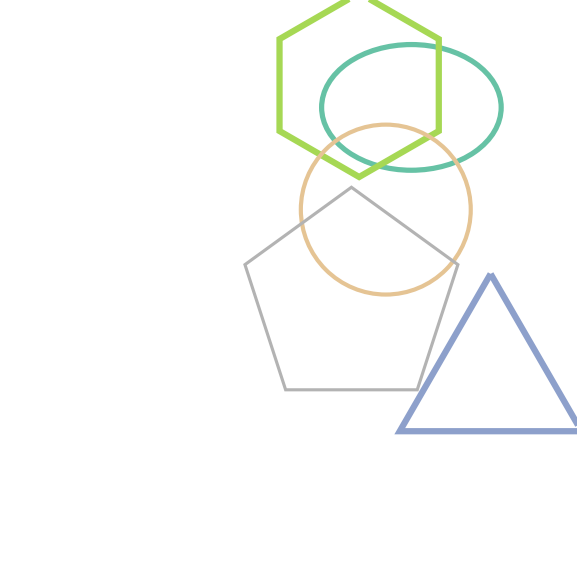[{"shape": "oval", "thickness": 2.5, "radius": 0.78, "center": [0.712, 0.813]}, {"shape": "triangle", "thickness": 3, "radius": 0.91, "center": [0.85, 0.343]}, {"shape": "hexagon", "thickness": 3, "radius": 0.8, "center": [0.622, 0.852]}, {"shape": "circle", "thickness": 2, "radius": 0.74, "center": [0.668, 0.636]}, {"shape": "pentagon", "thickness": 1.5, "radius": 0.97, "center": [0.609, 0.481]}]